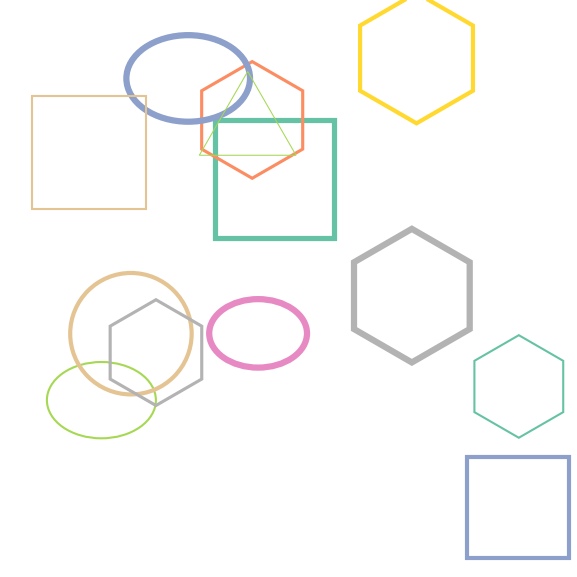[{"shape": "square", "thickness": 2.5, "radius": 0.51, "center": [0.475, 0.689]}, {"shape": "hexagon", "thickness": 1, "radius": 0.44, "center": [0.898, 0.33]}, {"shape": "hexagon", "thickness": 1.5, "radius": 0.51, "center": [0.437, 0.791]}, {"shape": "square", "thickness": 2, "radius": 0.44, "center": [0.897, 0.12]}, {"shape": "oval", "thickness": 3, "radius": 0.54, "center": [0.326, 0.863]}, {"shape": "oval", "thickness": 3, "radius": 0.42, "center": [0.447, 0.422]}, {"shape": "triangle", "thickness": 0.5, "radius": 0.48, "center": [0.429, 0.779]}, {"shape": "oval", "thickness": 1, "radius": 0.47, "center": [0.176, 0.306]}, {"shape": "hexagon", "thickness": 2, "radius": 0.56, "center": [0.721, 0.898]}, {"shape": "circle", "thickness": 2, "radius": 0.53, "center": [0.227, 0.421]}, {"shape": "square", "thickness": 1, "radius": 0.49, "center": [0.154, 0.735]}, {"shape": "hexagon", "thickness": 3, "radius": 0.58, "center": [0.713, 0.487]}, {"shape": "hexagon", "thickness": 1.5, "radius": 0.46, "center": [0.27, 0.389]}]